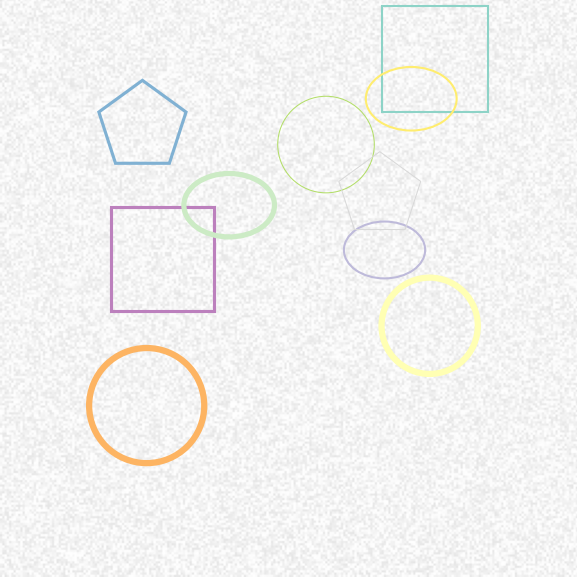[{"shape": "square", "thickness": 1, "radius": 0.46, "center": [0.753, 0.897]}, {"shape": "circle", "thickness": 3, "radius": 0.42, "center": [0.744, 0.435]}, {"shape": "oval", "thickness": 1, "radius": 0.35, "center": [0.666, 0.566]}, {"shape": "pentagon", "thickness": 1.5, "radius": 0.4, "center": [0.247, 0.781]}, {"shape": "circle", "thickness": 3, "radius": 0.5, "center": [0.254, 0.297]}, {"shape": "circle", "thickness": 0.5, "radius": 0.42, "center": [0.565, 0.749]}, {"shape": "pentagon", "thickness": 0.5, "radius": 0.37, "center": [0.658, 0.662]}, {"shape": "square", "thickness": 1.5, "radius": 0.45, "center": [0.281, 0.55]}, {"shape": "oval", "thickness": 2.5, "radius": 0.39, "center": [0.397, 0.644]}, {"shape": "oval", "thickness": 1, "radius": 0.39, "center": [0.712, 0.828]}]